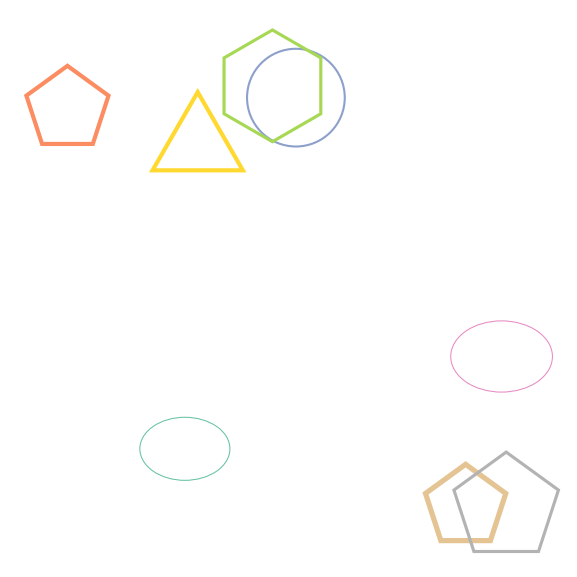[{"shape": "oval", "thickness": 0.5, "radius": 0.39, "center": [0.32, 0.222]}, {"shape": "pentagon", "thickness": 2, "radius": 0.37, "center": [0.117, 0.81]}, {"shape": "circle", "thickness": 1, "radius": 0.42, "center": [0.512, 0.83]}, {"shape": "oval", "thickness": 0.5, "radius": 0.44, "center": [0.869, 0.382]}, {"shape": "hexagon", "thickness": 1.5, "radius": 0.48, "center": [0.472, 0.85]}, {"shape": "triangle", "thickness": 2, "radius": 0.45, "center": [0.342, 0.749]}, {"shape": "pentagon", "thickness": 2.5, "radius": 0.37, "center": [0.806, 0.122]}, {"shape": "pentagon", "thickness": 1.5, "radius": 0.48, "center": [0.877, 0.121]}]